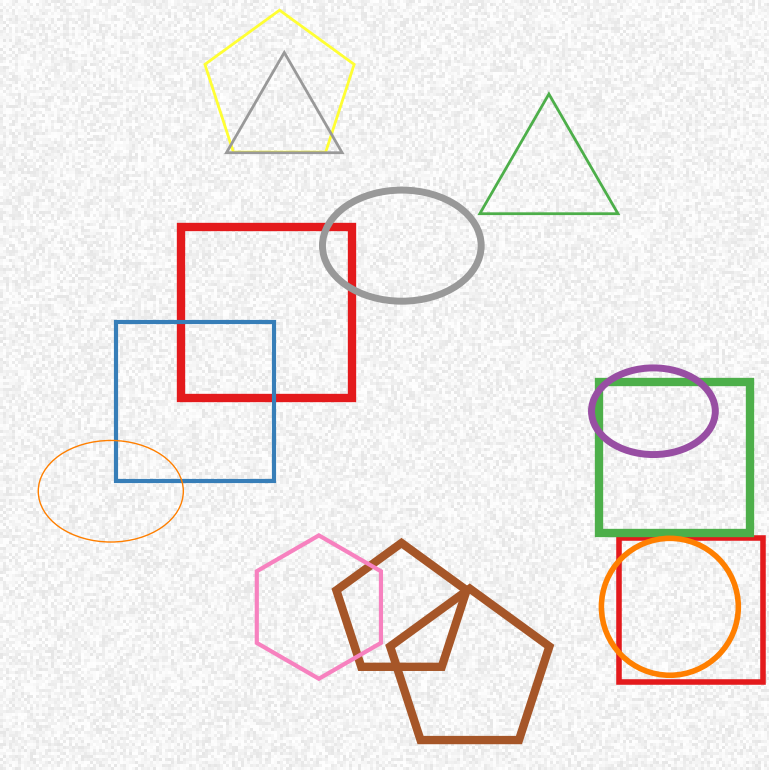[{"shape": "square", "thickness": 2, "radius": 0.47, "center": [0.898, 0.208]}, {"shape": "square", "thickness": 3, "radius": 0.55, "center": [0.346, 0.594]}, {"shape": "square", "thickness": 1.5, "radius": 0.51, "center": [0.253, 0.479]}, {"shape": "triangle", "thickness": 1, "radius": 0.52, "center": [0.713, 0.774]}, {"shape": "square", "thickness": 3, "radius": 0.49, "center": [0.876, 0.406]}, {"shape": "oval", "thickness": 2.5, "radius": 0.4, "center": [0.849, 0.466]}, {"shape": "oval", "thickness": 0.5, "radius": 0.47, "center": [0.144, 0.362]}, {"shape": "circle", "thickness": 2, "radius": 0.44, "center": [0.87, 0.212]}, {"shape": "pentagon", "thickness": 1, "radius": 0.51, "center": [0.363, 0.885]}, {"shape": "pentagon", "thickness": 3, "radius": 0.44, "center": [0.521, 0.206]}, {"shape": "pentagon", "thickness": 3, "radius": 0.54, "center": [0.61, 0.127]}, {"shape": "hexagon", "thickness": 1.5, "radius": 0.47, "center": [0.414, 0.212]}, {"shape": "oval", "thickness": 2.5, "radius": 0.52, "center": [0.522, 0.681]}, {"shape": "triangle", "thickness": 1, "radius": 0.43, "center": [0.369, 0.845]}]